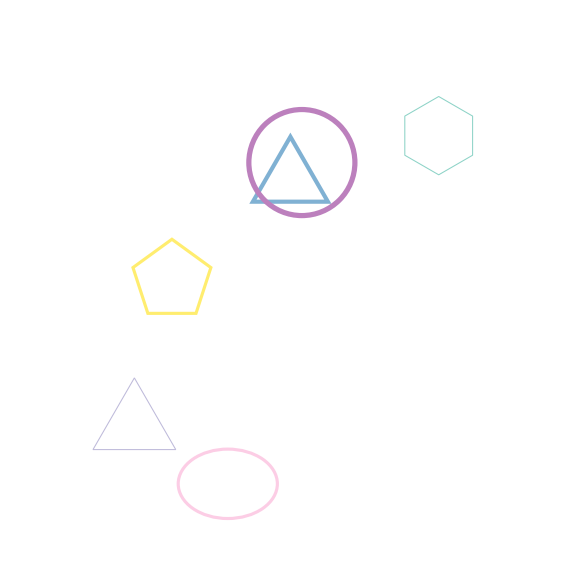[{"shape": "hexagon", "thickness": 0.5, "radius": 0.34, "center": [0.76, 0.764]}, {"shape": "triangle", "thickness": 0.5, "radius": 0.41, "center": [0.233, 0.262]}, {"shape": "triangle", "thickness": 2, "radius": 0.37, "center": [0.503, 0.687]}, {"shape": "oval", "thickness": 1.5, "radius": 0.43, "center": [0.394, 0.161]}, {"shape": "circle", "thickness": 2.5, "radius": 0.46, "center": [0.523, 0.718]}, {"shape": "pentagon", "thickness": 1.5, "radius": 0.35, "center": [0.298, 0.514]}]